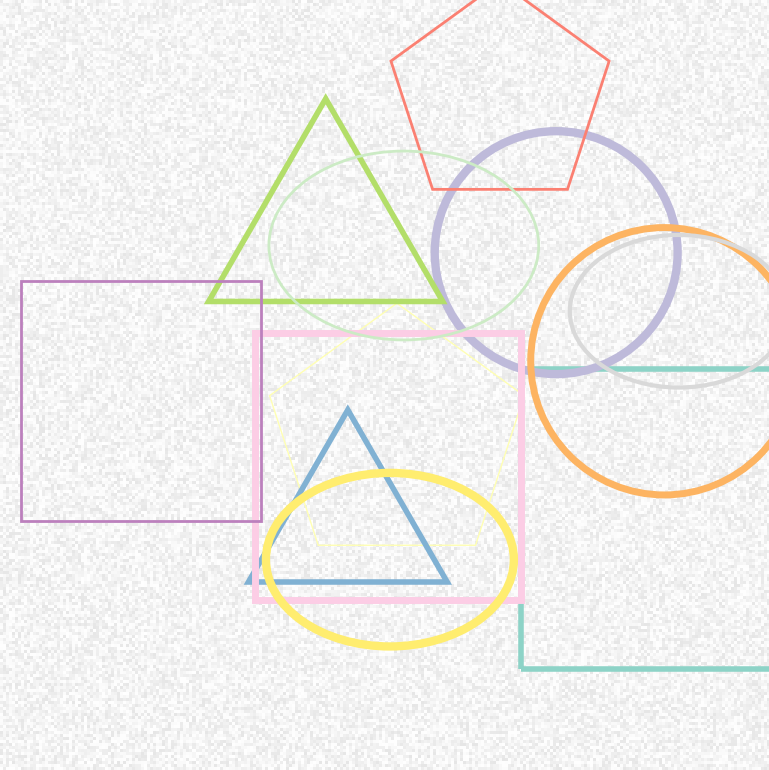[{"shape": "square", "thickness": 2, "radius": 0.98, "center": [0.872, 0.326]}, {"shape": "pentagon", "thickness": 0.5, "radius": 0.87, "center": [0.515, 0.432]}, {"shape": "circle", "thickness": 3, "radius": 0.79, "center": [0.722, 0.672]}, {"shape": "pentagon", "thickness": 1, "radius": 0.74, "center": [0.649, 0.875]}, {"shape": "triangle", "thickness": 2, "radius": 0.74, "center": [0.452, 0.319]}, {"shape": "circle", "thickness": 2.5, "radius": 0.87, "center": [0.863, 0.531]}, {"shape": "triangle", "thickness": 2, "radius": 0.88, "center": [0.423, 0.696]}, {"shape": "square", "thickness": 2.5, "radius": 0.86, "center": [0.504, 0.394]}, {"shape": "oval", "thickness": 1.5, "radius": 0.71, "center": [0.882, 0.596]}, {"shape": "square", "thickness": 1, "radius": 0.78, "center": [0.183, 0.479]}, {"shape": "oval", "thickness": 1, "radius": 0.88, "center": [0.524, 0.681]}, {"shape": "oval", "thickness": 3, "radius": 0.8, "center": [0.506, 0.273]}]